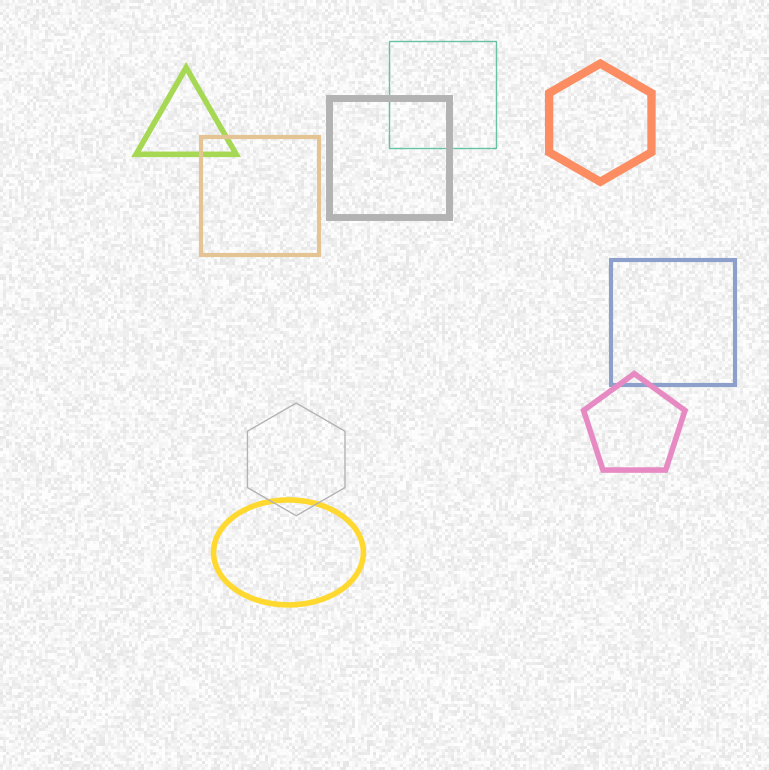[{"shape": "square", "thickness": 0.5, "radius": 0.35, "center": [0.575, 0.877]}, {"shape": "hexagon", "thickness": 3, "radius": 0.38, "center": [0.78, 0.841]}, {"shape": "square", "thickness": 1.5, "radius": 0.4, "center": [0.874, 0.581]}, {"shape": "pentagon", "thickness": 2, "radius": 0.35, "center": [0.824, 0.446]}, {"shape": "triangle", "thickness": 2, "radius": 0.38, "center": [0.242, 0.837]}, {"shape": "oval", "thickness": 2, "radius": 0.49, "center": [0.375, 0.283]}, {"shape": "square", "thickness": 1.5, "radius": 0.38, "center": [0.337, 0.745]}, {"shape": "hexagon", "thickness": 0.5, "radius": 0.37, "center": [0.385, 0.403]}, {"shape": "square", "thickness": 2.5, "radius": 0.39, "center": [0.505, 0.795]}]